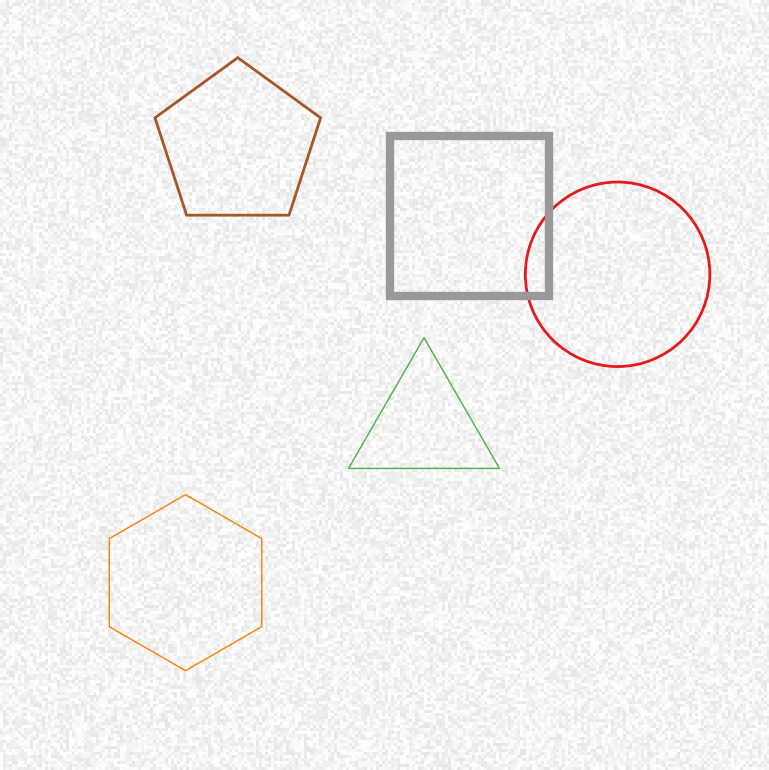[{"shape": "circle", "thickness": 1, "radius": 0.6, "center": [0.802, 0.644]}, {"shape": "triangle", "thickness": 0.5, "radius": 0.57, "center": [0.551, 0.448]}, {"shape": "hexagon", "thickness": 0.5, "radius": 0.57, "center": [0.241, 0.243]}, {"shape": "pentagon", "thickness": 1, "radius": 0.57, "center": [0.309, 0.812]}, {"shape": "square", "thickness": 3, "radius": 0.52, "center": [0.61, 0.72]}]